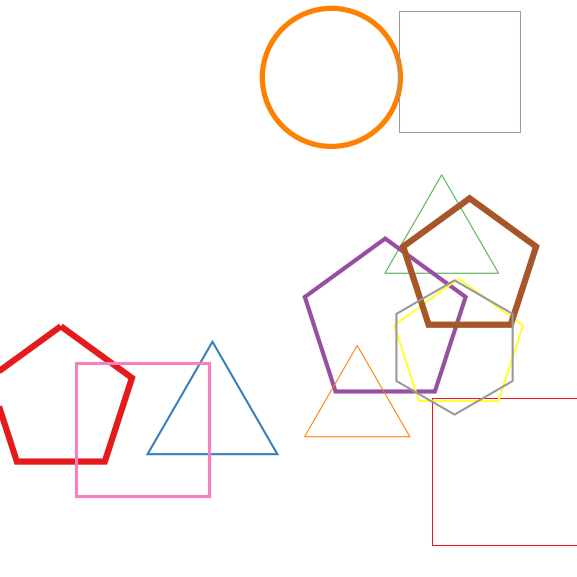[{"shape": "pentagon", "thickness": 3, "radius": 0.65, "center": [0.105, 0.305]}, {"shape": "square", "thickness": 0.5, "radius": 0.64, "center": [0.876, 0.183]}, {"shape": "triangle", "thickness": 1, "radius": 0.65, "center": [0.368, 0.278]}, {"shape": "triangle", "thickness": 0.5, "radius": 0.57, "center": [0.765, 0.583]}, {"shape": "pentagon", "thickness": 2, "radius": 0.73, "center": [0.667, 0.44]}, {"shape": "circle", "thickness": 2.5, "radius": 0.6, "center": [0.574, 0.865]}, {"shape": "triangle", "thickness": 0.5, "radius": 0.53, "center": [0.619, 0.296]}, {"shape": "pentagon", "thickness": 1, "radius": 0.59, "center": [0.794, 0.4]}, {"shape": "pentagon", "thickness": 3, "radius": 0.6, "center": [0.813, 0.535]}, {"shape": "square", "thickness": 1.5, "radius": 0.58, "center": [0.247, 0.255]}, {"shape": "square", "thickness": 0.5, "radius": 0.52, "center": [0.796, 0.876]}, {"shape": "hexagon", "thickness": 1, "radius": 0.58, "center": [0.787, 0.397]}]